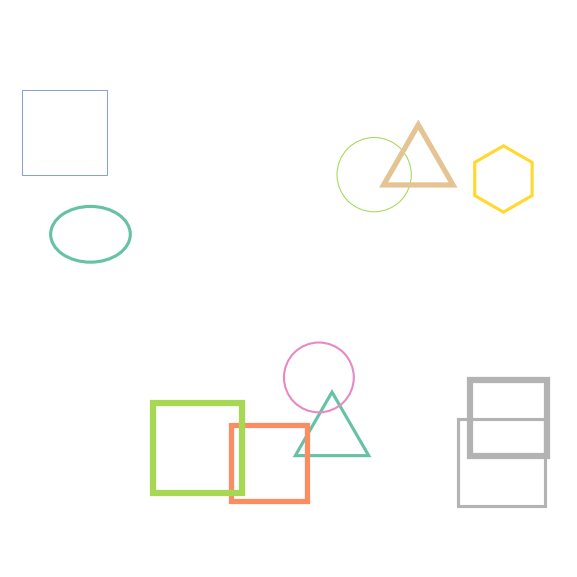[{"shape": "triangle", "thickness": 1.5, "radius": 0.37, "center": [0.575, 0.247]}, {"shape": "oval", "thickness": 1.5, "radius": 0.34, "center": [0.157, 0.593]}, {"shape": "square", "thickness": 2.5, "radius": 0.33, "center": [0.465, 0.198]}, {"shape": "square", "thickness": 0.5, "radius": 0.37, "center": [0.111, 0.769]}, {"shape": "circle", "thickness": 1, "radius": 0.3, "center": [0.552, 0.346]}, {"shape": "square", "thickness": 3, "radius": 0.39, "center": [0.342, 0.223]}, {"shape": "circle", "thickness": 0.5, "radius": 0.32, "center": [0.648, 0.697]}, {"shape": "hexagon", "thickness": 1.5, "radius": 0.29, "center": [0.872, 0.689]}, {"shape": "triangle", "thickness": 2.5, "radius": 0.35, "center": [0.724, 0.714]}, {"shape": "square", "thickness": 1.5, "radius": 0.38, "center": [0.869, 0.199]}, {"shape": "square", "thickness": 3, "radius": 0.33, "center": [0.881, 0.275]}]